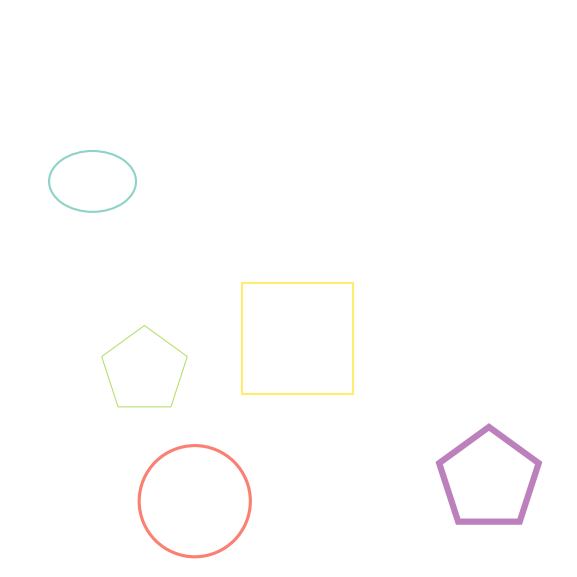[{"shape": "oval", "thickness": 1, "radius": 0.38, "center": [0.16, 0.685]}, {"shape": "circle", "thickness": 1.5, "radius": 0.48, "center": [0.337, 0.131]}, {"shape": "pentagon", "thickness": 0.5, "radius": 0.39, "center": [0.25, 0.358]}, {"shape": "pentagon", "thickness": 3, "radius": 0.45, "center": [0.847, 0.169]}, {"shape": "square", "thickness": 1, "radius": 0.48, "center": [0.515, 0.413]}]